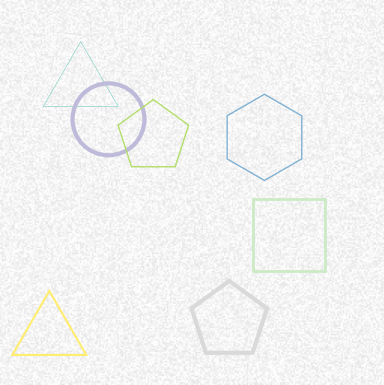[{"shape": "triangle", "thickness": 0.5, "radius": 0.56, "center": [0.21, 0.779]}, {"shape": "circle", "thickness": 3, "radius": 0.47, "center": [0.282, 0.69]}, {"shape": "hexagon", "thickness": 1, "radius": 0.56, "center": [0.687, 0.643]}, {"shape": "pentagon", "thickness": 1, "radius": 0.48, "center": [0.398, 0.645]}, {"shape": "pentagon", "thickness": 3, "radius": 0.52, "center": [0.596, 0.167]}, {"shape": "square", "thickness": 2, "radius": 0.47, "center": [0.752, 0.39]}, {"shape": "triangle", "thickness": 1.5, "radius": 0.55, "center": [0.128, 0.133]}]